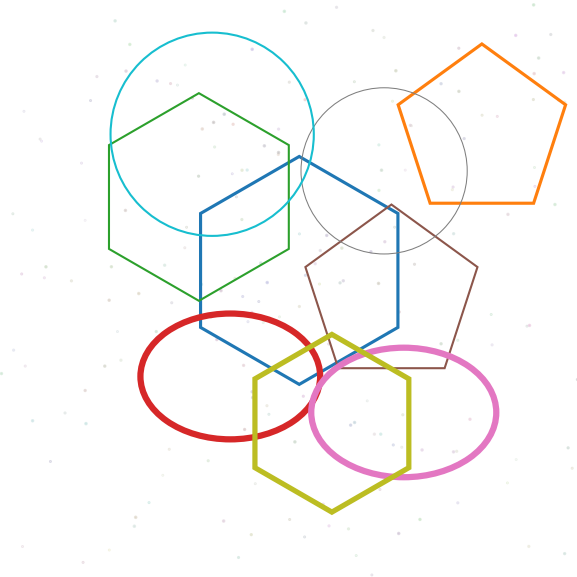[{"shape": "hexagon", "thickness": 1.5, "radius": 0.99, "center": [0.518, 0.531]}, {"shape": "pentagon", "thickness": 1.5, "radius": 0.76, "center": [0.834, 0.771]}, {"shape": "hexagon", "thickness": 1, "radius": 0.9, "center": [0.344, 0.658]}, {"shape": "oval", "thickness": 3, "radius": 0.78, "center": [0.399, 0.347]}, {"shape": "pentagon", "thickness": 1, "radius": 0.78, "center": [0.678, 0.488]}, {"shape": "oval", "thickness": 3, "radius": 0.8, "center": [0.699, 0.285]}, {"shape": "circle", "thickness": 0.5, "radius": 0.72, "center": [0.665, 0.703]}, {"shape": "hexagon", "thickness": 2.5, "radius": 0.77, "center": [0.575, 0.266]}, {"shape": "circle", "thickness": 1, "radius": 0.88, "center": [0.367, 0.767]}]